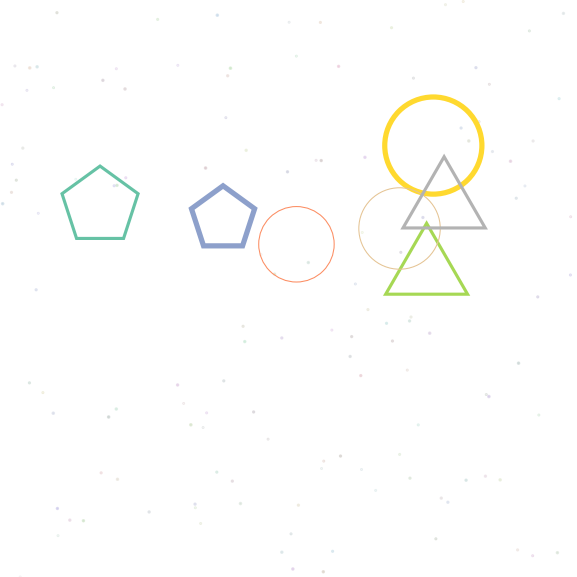[{"shape": "pentagon", "thickness": 1.5, "radius": 0.35, "center": [0.173, 0.642]}, {"shape": "circle", "thickness": 0.5, "radius": 0.33, "center": [0.513, 0.576]}, {"shape": "pentagon", "thickness": 2.5, "radius": 0.29, "center": [0.386, 0.62]}, {"shape": "triangle", "thickness": 1.5, "radius": 0.41, "center": [0.739, 0.531]}, {"shape": "circle", "thickness": 2.5, "radius": 0.42, "center": [0.75, 0.747]}, {"shape": "circle", "thickness": 0.5, "radius": 0.35, "center": [0.692, 0.603]}, {"shape": "triangle", "thickness": 1.5, "radius": 0.41, "center": [0.769, 0.646]}]